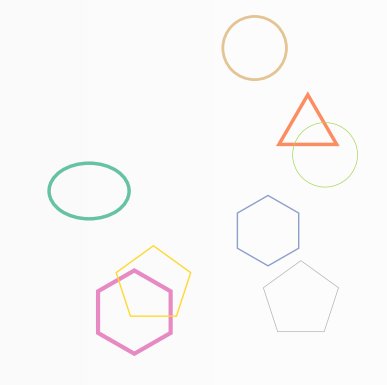[{"shape": "oval", "thickness": 2.5, "radius": 0.52, "center": [0.23, 0.504]}, {"shape": "triangle", "thickness": 2.5, "radius": 0.43, "center": [0.794, 0.668]}, {"shape": "hexagon", "thickness": 1, "radius": 0.46, "center": [0.692, 0.401]}, {"shape": "hexagon", "thickness": 3, "radius": 0.54, "center": [0.347, 0.189]}, {"shape": "circle", "thickness": 0.5, "radius": 0.42, "center": [0.839, 0.598]}, {"shape": "pentagon", "thickness": 1, "radius": 0.51, "center": [0.396, 0.261]}, {"shape": "circle", "thickness": 2, "radius": 0.41, "center": [0.657, 0.875]}, {"shape": "pentagon", "thickness": 0.5, "radius": 0.51, "center": [0.777, 0.221]}]